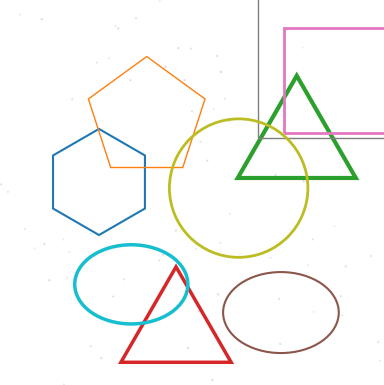[{"shape": "hexagon", "thickness": 1.5, "radius": 0.69, "center": [0.257, 0.527]}, {"shape": "pentagon", "thickness": 1, "radius": 0.8, "center": [0.381, 0.694]}, {"shape": "triangle", "thickness": 3, "radius": 0.89, "center": [0.771, 0.626]}, {"shape": "triangle", "thickness": 2.5, "radius": 0.83, "center": [0.457, 0.142]}, {"shape": "oval", "thickness": 1.5, "radius": 0.75, "center": [0.73, 0.188]}, {"shape": "square", "thickness": 2, "radius": 0.69, "center": [0.874, 0.791]}, {"shape": "square", "thickness": 1, "radius": 0.99, "center": [0.867, 0.84]}, {"shape": "circle", "thickness": 2, "radius": 0.9, "center": [0.62, 0.511]}, {"shape": "oval", "thickness": 2.5, "radius": 0.73, "center": [0.341, 0.261]}]